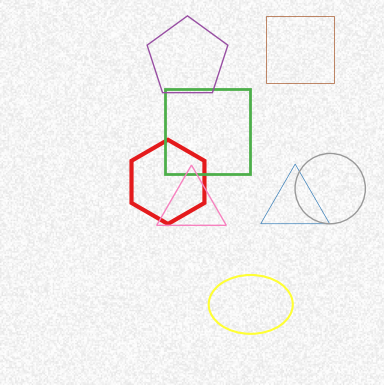[{"shape": "hexagon", "thickness": 3, "radius": 0.55, "center": [0.436, 0.528]}, {"shape": "triangle", "thickness": 0.5, "radius": 0.52, "center": [0.767, 0.471]}, {"shape": "square", "thickness": 2, "radius": 0.55, "center": [0.539, 0.658]}, {"shape": "pentagon", "thickness": 1, "radius": 0.55, "center": [0.487, 0.849]}, {"shape": "oval", "thickness": 1.5, "radius": 0.55, "center": [0.651, 0.209]}, {"shape": "square", "thickness": 0.5, "radius": 0.44, "center": [0.78, 0.872]}, {"shape": "triangle", "thickness": 1, "radius": 0.52, "center": [0.497, 0.467]}, {"shape": "circle", "thickness": 1, "radius": 0.46, "center": [0.858, 0.51]}]